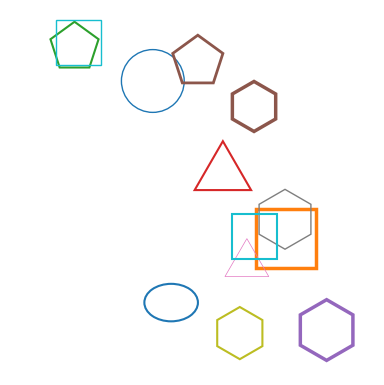[{"shape": "oval", "thickness": 1.5, "radius": 0.35, "center": [0.445, 0.214]}, {"shape": "circle", "thickness": 1, "radius": 0.41, "center": [0.397, 0.79]}, {"shape": "square", "thickness": 2.5, "radius": 0.39, "center": [0.742, 0.38]}, {"shape": "pentagon", "thickness": 1.5, "radius": 0.33, "center": [0.194, 0.878]}, {"shape": "triangle", "thickness": 1.5, "radius": 0.42, "center": [0.579, 0.549]}, {"shape": "hexagon", "thickness": 2.5, "radius": 0.39, "center": [0.848, 0.143]}, {"shape": "pentagon", "thickness": 2, "radius": 0.34, "center": [0.514, 0.84]}, {"shape": "hexagon", "thickness": 2.5, "radius": 0.32, "center": [0.66, 0.723]}, {"shape": "triangle", "thickness": 0.5, "radius": 0.33, "center": [0.641, 0.315]}, {"shape": "hexagon", "thickness": 1, "radius": 0.39, "center": [0.74, 0.43]}, {"shape": "hexagon", "thickness": 1.5, "radius": 0.34, "center": [0.623, 0.135]}, {"shape": "square", "thickness": 1.5, "radius": 0.29, "center": [0.66, 0.386]}, {"shape": "square", "thickness": 1, "radius": 0.29, "center": [0.204, 0.889]}]